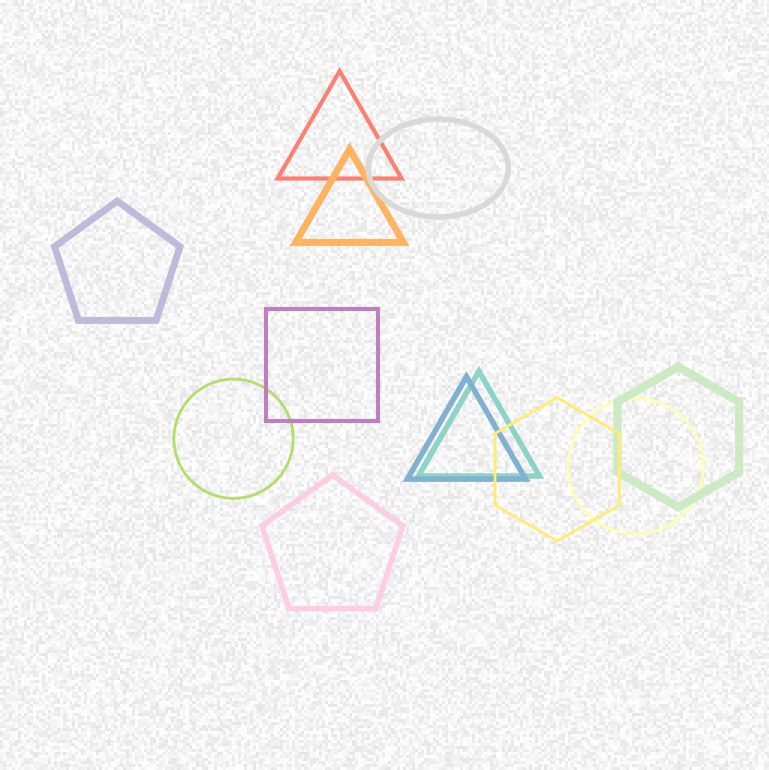[{"shape": "triangle", "thickness": 2, "radius": 0.45, "center": [0.622, 0.427]}, {"shape": "circle", "thickness": 1, "radius": 0.44, "center": [0.826, 0.394]}, {"shape": "pentagon", "thickness": 2.5, "radius": 0.43, "center": [0.152, 0.653]}, {"shape": "triangle", "thickness": 1.5, "radius": 0.47, "center": [0.441, 0.815]}, {"shape": "triangle", "thickness": 2, "radius": 0.44, "center": [0.606, 0.422]}, {"shape": "triangle", "thickness": 2.5, "radius": 0.4, "center": [0.454, 0.726]}, {"shape": "circle", "thickness": 1, "radius": 0.39, "center": [0.303, 0.43]}, {"shape": "pentagon", "thickness": 2, "radius": 0.48, "center": [0.432, 0.287]}, {"shape": "oval", "thickness": 2, "radius": 0.45, "center": [0.569, 0.782]}, {"shape": "square", "thickness": 1.5, "radius": 0.36, "center": [0.418, 0.526]}, {"shape": "hexagon", "thickness": 3, "radius": 0.46, "center": [0.881, 0.433]}, {"shape": "hexagon", "thickness": 1, "radius": 0.47, "center": [0.724, 0.39]}]